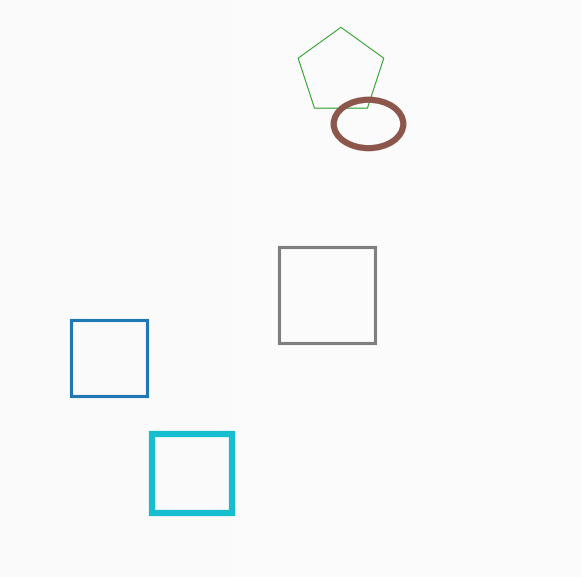[{"shape": "square", "thickness": 1.5, "radius": 0.33, "center": [0.188, 0.379]}, {"shape": "pentagon", "thickness": 0.5, "radius": 0.39, "center": [0.587, 0.874]}, {"shape": "oval", "thickness": 3, "radius": 0.3, "center": [0.634, 0.784]}, {"shape": "square", "thickness": 1.5, "radius": 0.41, "center": [0.562, 0.489]}, {"shape": "square", "thickness": 3, "radius": 0.34, "center": [0.33, 0.18]}]